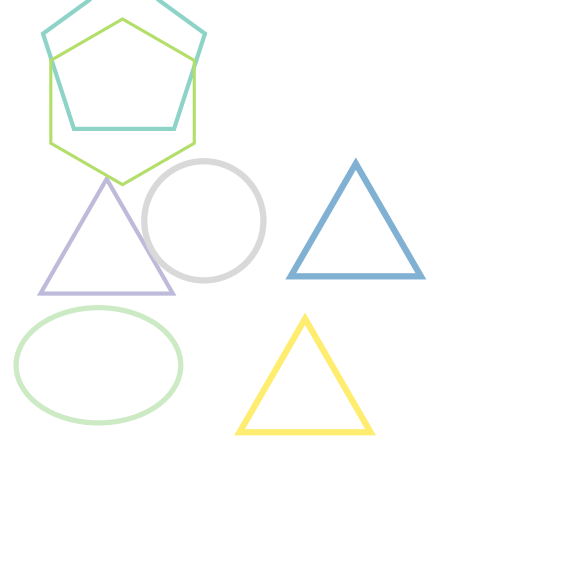[{"shape": "pentagon", "thickness": 2, "radius": 0.74, "center": [0.215, 0.895]}, {"shape": "triangle", "thickness": 2, "radius": 0.66, "center": [0.185, 0.557]}, {"shape": "triangle", "thickness": 3, "radius": 0.65, "center": [0.616, 0.586]}, {"shape": "hexagon", "thickness": 1.5, "radius": 0.72, "center": [0.212, 0.823]}, {"shape": "circle", "thickness": 3, "radius": 0.52, "center": [0.353, 0.617]}, {"shape": "oval", "thickness": 2.5, "radius": 0.71, "center": [0.17, 0.367]}, {"shape": "triangle", "thickness": 3, "radius": 0.65, "center": [0.528, 0.316]}]